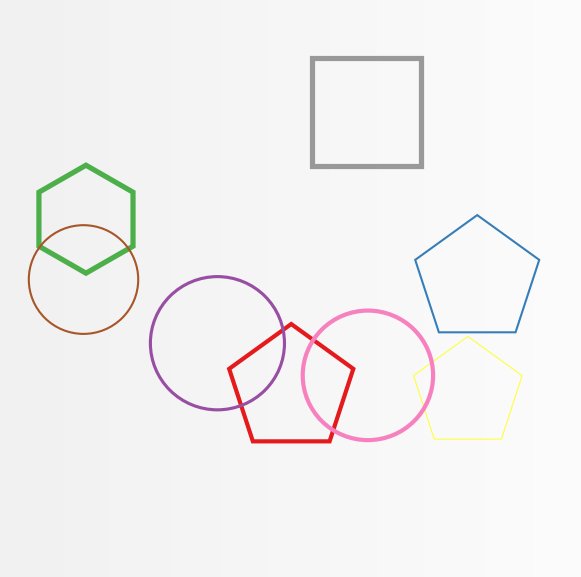[{"shape": "pentagon", "thickness": 2, "radius": 0.56, "center": [0.501, 0.326]}, {"shape": "pentagon", "thickness": 1, "radius": 0.56, "center": [0.821, 0.514]}, {"shape": "hexagon", "thickness": 2.5, "radius": 0.47, "center": [0.148, 0.62]}, {"shape": "circle", "thickness": 1.5, "radius": 0.58, "center": [0.374, 0.405]}, {"shape": "pentagon", "thickness": 0.5, "radius": 0.49, "center": [0.805, 0.318]}, {"shape": "circle", "thickness": 1, "radius": 0.47, "center": [0.144, 0.515]}, {"shape": "circle", "thickness": 2, "radius": 0.56, "center": [0.633, 0.349]}, {"shape": "square", "thickness": 2.5, "radius": 0.47, "center": [0.631, 0.806]}]